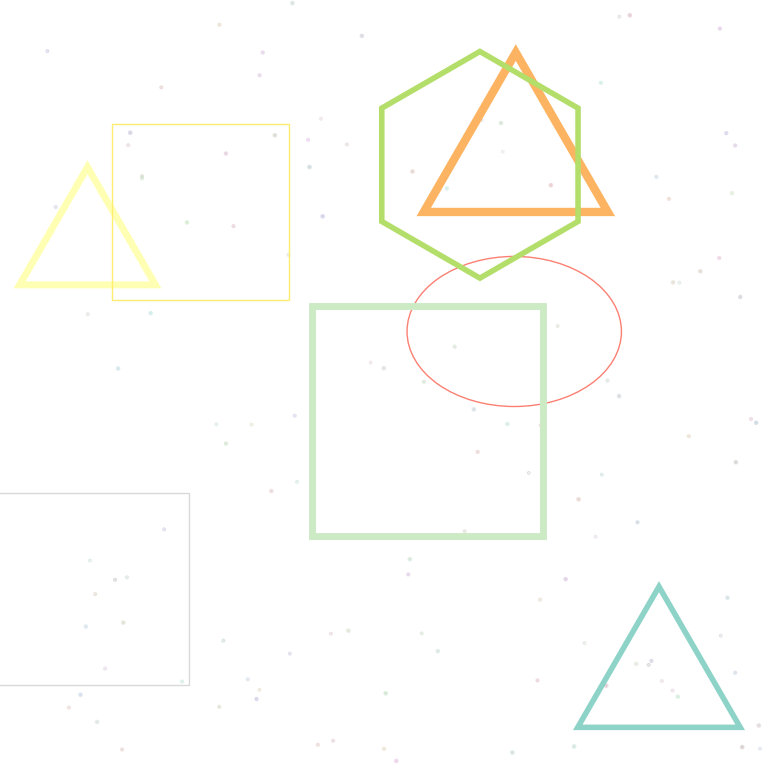[{"shape": "triangle", "thickness": 2, "radius": 0.61, "center": [0.856, 0.116]}, {"shape": "triangle", "thickness": 2.5, "radius": 0.51, "center": [0.114, 0.681]}, {"shape": "oval", "thickness": 0.5, "radius": 0.7, "center": [0.668, 0.57]}, {"shape": "triangle", "thickness": 3, "radius": 0.69, "center": [0.67, 0.794]}, {"shape": "hexagon", "thickness": 2, "radius": 0.74, "center": [0.623, 0.786]}, {"shape": "square", "thickness": 0.5, "radius": 0.62, "center": [0.121, 0.235]}, {"shape": "square", "thickness": 2.5, "radius": 0.75, "center": [0.555, 0.453]}, {"shape": "square", "thickness": 0.5, "radius": 0.57, "center": [0.26, 0.724]}]